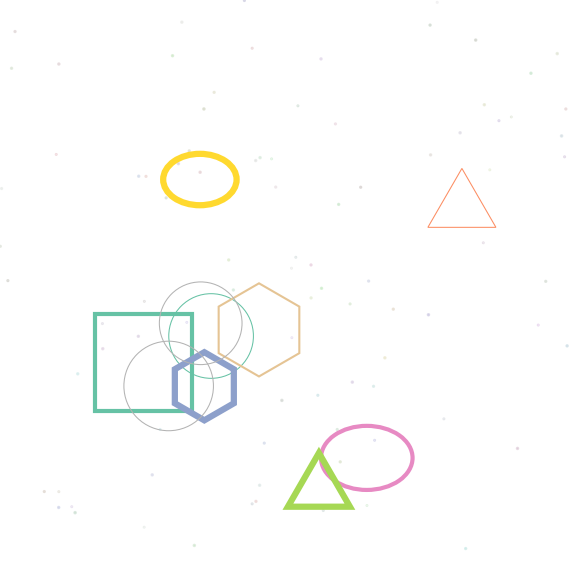[{"shape": "square", "thickness": 2, "radius": 0.42, "center": [0.248, 0.372]}, {"shape": "circle", "thickness": 0.5, "radius": 0.37, "center": [0.366, 0.417]}, {"shape": "triangle", "thickness": 0.5, "radius": 0.34, "center": [0.8, 0.639]}, {"shape": "hexagon", "thickness": 3, "radius": 0.29, "center": [0.354, 0.33]}, {"shape": "oval", "thickness": 2, "radius": 0.4, "center": [0.635, 0.206]}, {"shape": "triangle", "thickness": 3, "radius": 0.31, "center": [0.552, 0.153]}, {"shape": "oval", "thickness": 3, "radius": 0.32, "center": [0.346, 0.688]}, {"shape": "hexagon", "thickness": 1, "radius": 0.4, "center": [0.448, 0.428]}, {"shape": "circle", "thickness": 0.5, "radius": 0.36, "center": [0.348, 0.439]}, {"shape": "circle", "thickness": 0.5, "radius": 0.39, "center": [0.292, 0.331]}]